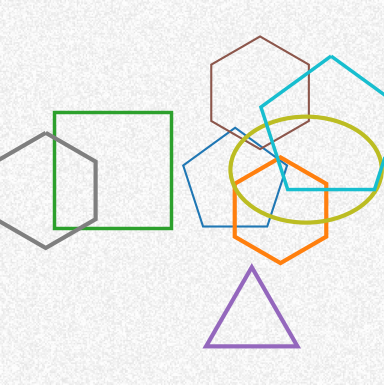[{"shape": "pentagon", "thickness": 1.5, "radius": 0.71, "center": [0.611, 0.526]}, {"shape": "hexagon", "thickness": 3, "radius": 0.69, "center": [0.729, 0.454]}, {"shape": "square", "thickness": 2.5, "radius": 0.76, "center": [0.292, 0.559]}, {"shape": "triangle", "thickness": 3, "radius": 0.69, "center": [0.654, 0.169]}, {"shape": "hexagon", "thickness": 1.5, "radius": 0.73, "center": [0.675, 0.759]}, {"shape": "hexagon", "thickness": 3, "radius": 0.75, "center": [0.119, 0.505]}, {"shape": "oval", "thickness": 3, "radius": 0.98, "center": [0.795, 0.559]}, {"shape": "pentagon", "thickness": 2.5, "radius": 0.96, "center": [0.86, 0.663]}]